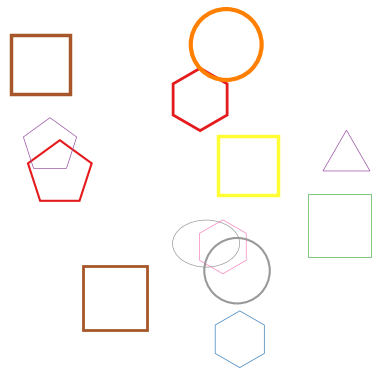[{"shape": "hexagon", "thickness": 2, "radius": 0.4, "center": [0.52, 0.742]}, {"shape": "pentagon", "thickness": 1.5, "radius": 0.43, "center": [0.155, 0.549]}, {"shape": "hexagon", "thickness": 0.5, "radius": 0.37, "center": [0.623, 0.119]}, {"shape": "square", "thickness": 0.5, "radius": 0.41, "center": [0.883, 0.414]}, {"shape": "pentagon", "thickness": 0.5, "radius": 0.36, "center": [0.13, 0.622]}, {"shape": "triangle", "thickness": 0.5, "radius": 0.35, "center": [0.9, 0.591]}, {"shape": "circle", "thickness": 3, "radius": 0.46, "center": [0.588, 0.884]}, {"shape": "square", "thickness": 2.5, "radius": 0.39, "center": [0.644, 0.571]}, {"shape": "square", "thickness": 2, "radius": 0.42, "center": [0.299, 0.227]}, {"shape": "square", "thickness": 2.5, "radius": 0.39, "center": [0.105, 0.833]}, {"shape": "hexagon", "thickness": 0.5, "radius": 0.35, "center": [0.579, 0.359]}, {"shape": "circle", "thickness": 1.5, "radius": 0.43, "center": [0.616, 0.297]}, {"shape": "oval", "thickness": 0.5, "radius": 0.44, "center": [0.535, 0.367]}]